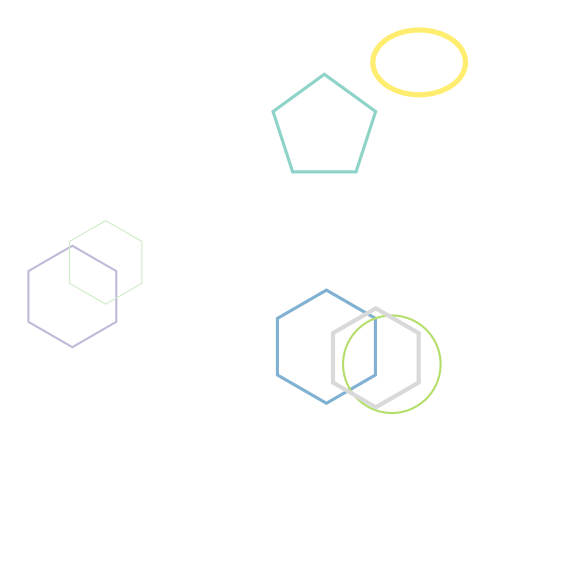[{"shape": "pentagon", "thickness": 1.5, "radius": 0.47, "center": [0.562, 0.777]}, {"shape": "hexagon", "thickness": 1, "radius": 0.44, "center": [0.125, 0.486]}, {"shape": "hexagon", "thickness": 1.5, "radius": 0.49, "center": [0.565, 0.399]}, {"shape": "circle", "thickness": 1, "radius": 0.42, "center": [0.678, 0.368]}, {"shape": "hexagon", "thickness": 2, "radius": 0.43, "center": [0.651, 0.38]}, {"shape": "hexagon", "thickness": 0.5, "radius": 0.36, "center": [0.183, 0.545]}, {"shape": "oval", "thickness": 2.5, "radius": 0.4, "center": [0.726, 0.891]}]